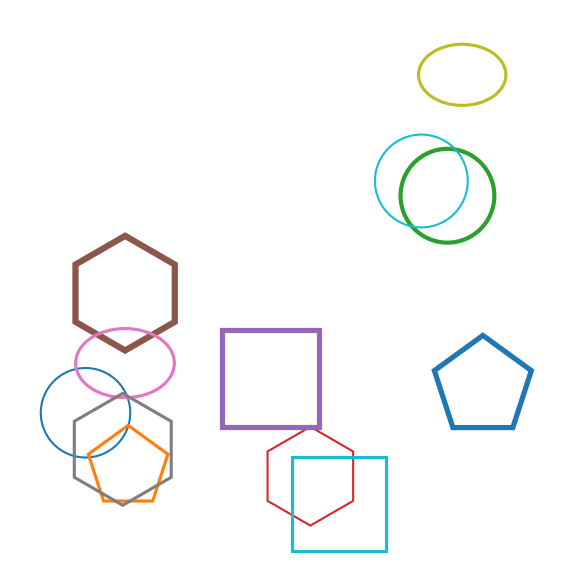[{"shape": "pentagon", "thickness": 2.5, "radius": 0.44, "center": [0.836, 0.33]}, {"shape": "circle", "thickness": 1, "radius": 0.39, "center": [0.148, 0.284]}, {"shape": "pentagon", "thickness": 1.5, "radius": 0.36, "center": [0.222, 0.19]}, {"shape": "circle", "thickness": 2, "radius": 0.41, "center": [0.775, 0.66]}, {"shape": "hexagon", "thickness": 1, "radius": 0.43, "center": [0.537, 0.175]}, {"shape": "square", "thickness": 2.5, "radius": 0.42, "center": [0.468, 0.343]}, {"shape": "hexagon", "thickness": 3, "radius": 0.5, "center": [0.217, 0.491]}, {"shape": "oval", "thickness": 1.5, "radius": 0.43, "center": [0.216, 0.37]}, {"shape": "hexagon", "thickness": 1.5, "radius": 0.48, "center": [0.213, 0.221]}, {"shape": "oval", "thickness": 1.5, "radius": 0.38, "center": [0.8, 0.87]}, {"shape": "square", "thickness": 1.5, "radius": 0.41, "center": [0.587, 0.126]}, {"shape": "circle", "thickness": 1, "radius": 0.4, "center": [0.73, 0.686]}]